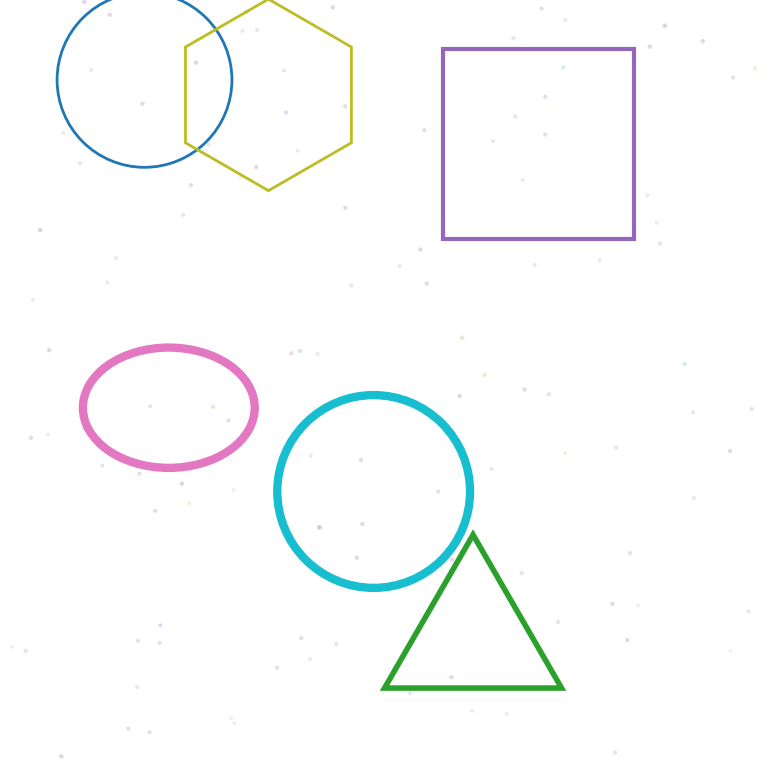[{"shape": "circle", "thickness": 1, "radius": 0.57, "center": [0.188, 0.896]}, {"shape": "triangle", "thickness": 2, "radius": 0.66, "center": [0.614, 0.173]}, {"shape": "square", "thickness": 1.5, "radius": 0.62, "center": [0.699, 0.813]}, {"shape": "oval", "thickness": 3, "radius": 0.56, "center": [0.219, 0.471]}, {"shape": "hexagon", "thickness": 1, "radius": 0.62, "center": [0.349, 0.877]}, {"shape": "circle", "thickness": 3, "radius": 0.63, "center": [0.485, 0.362]}]